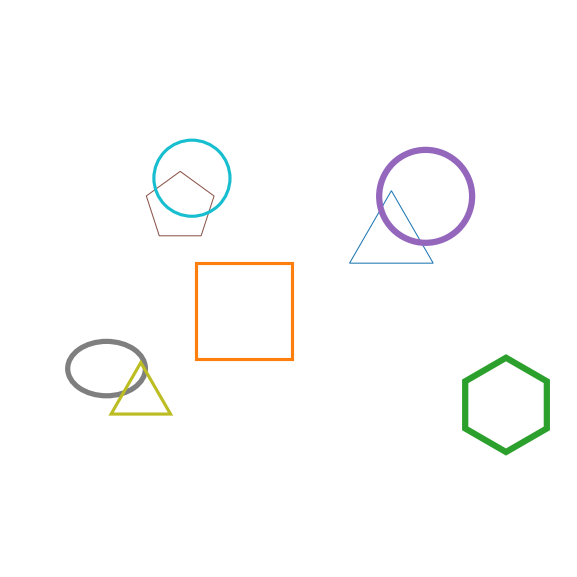[{"shape": "triangle", "thickness": 0.5, "radius": 0.42, "center": [0.678, 0.585]}, {"shape": "square", "thickness": 1.5, "radius": 0.41, "center": [0.422, 0.461]}, {"shape": "hexagon", "thickness": 3, "radius": 0.41, "center": [0.876, 0.298]}, {"shape": "circle", "thickness": 3, "radius": 0.4, "center": [0.737, 0.659]}, {"shape": "pentagon", "thickness": 0.5, "radius": 0.31, "center": [0.312, 0.641]}, {"shape": "oval", "thickness": 2.5, "radius": 0.34, "center": [0.184, 0.361]}, {"shape": "triangle", "thickness": 1.5, "radius": 0.3, "center": [0.244, 0.312]}, {"shape": "circle", "thickness": 1.5, "radius": 0.33, "center": [0.332, 0.691]}]